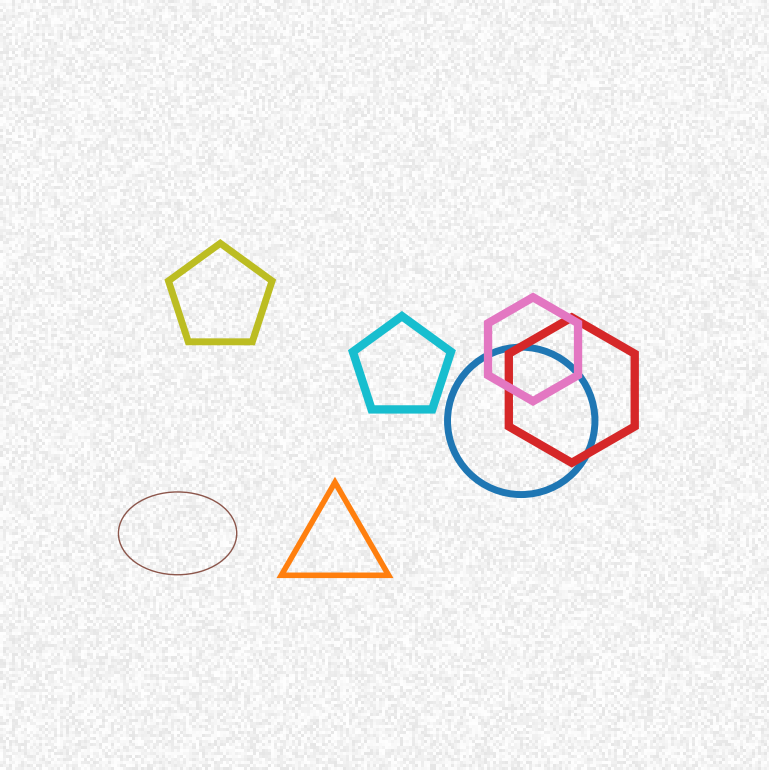[{"shape": "circle", "thickness": 2.5, "radius": 0.48, "center": [0.677, 0.453]}, {"shape": "triangle", "thickness": 2, "radius": 0.4, "center": [0.435, 0.293]}, {"shape": "hexagon", "thickness": 3, "radius": 0.47, "center": [0.743, 0.493]}, {"shape": "oval", "thickness": 0.5, "radius": 0.38, "center": [0.231, 0.307]}, {"shape": "hexagon", "thickness": 3, "radius": 0.34, "center": [0.692, 0.546]}, {"shape": "pentagon", "thickness": 2.5, "radius": 0.35, "center": [0.286, 0.613]}, {"shape": "pentagon", "thickness": 3, "radius": 0.33, "center": [0.522, 0.522]}]